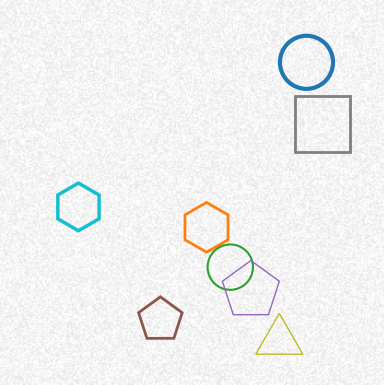[{"shape": "circle", "thickness": 3, "radius": 0.34, "center": [0.796, 0.838]}, {"shape": "hexagon", "thickness": 2, "radius": 0.32, "center": [0.536, 0.41]}, {"shape": "circle", "thickness": 1.5, "radius": 0.29, "center": [0.598, 0.306]}, {"shape": "pentagon", "thickness": 1, "radius": 0.39, "center": [0.652, 0.246]}, {"shape": "pentagon", "thickness": 2, "radius": 0.3, "center": [0.417, 0.169]}, {"shape": "square", "thickness": 2, "radius": 0.36, "center": [0.838, 0.678]}, {"shape": "triangle", "thickness": 1, "radius": 0.35, "center": [0.725, 0.115]}, {"shape": "hexagon", "thickness": 2.5, "radius": 0.31, "center": [0.204, 0.463]}]